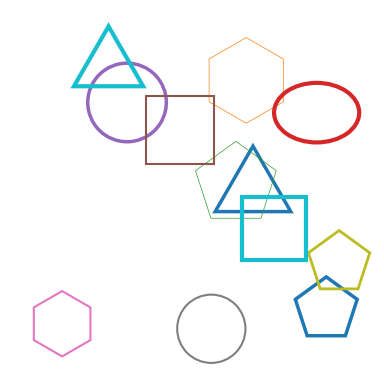[{"shape": "pentagon", "thickness": 2.5, "radius": 0.42, "center": [0.847, 0.196]}, {"shape": "triangle", "thickness": 2.5, "radius": 0.57, "center": [0.657, 0.507]}, {"shape": "hexagon", "thickness": 0.5, "radius": 0.56, "center": [0.64, 0.791]}, {"shape": "pentagon", "thickness": 0.5, "radius": 0.55, "center": [0.613, 0.522]}, {"shape": "oval", "thickness": 3, "radius": 0.55, "center": [0.822, 0.707]}, {"shape": "circle", "thickness": 2.5, "radius": 0.51, "center": [0.33, 0.734]}, {"shape": "square", "thickness": 1.5, "radius": 0.44, "center": [0.467, 0.663]}, {"shape": "hexagon", "thickness": 1.5, "radius": 0.42, "center": [0.161, 0.159]}, {"shape": "circle", "thickness": 1.5, "radius": 0.44, "center": [0.549, 0.146]}, {"shape": "pentagon", "thickness": 2, "radius": 0.42, "center": [0.881, 0.317]}, {"shape": "square", "thickness": 3, "radius": 0.41, "center": [0.712, 0.406]}, {"shape": "triangle", "thickness": 3, "radius": 0.52, "center": [0.282, 0.828]}]